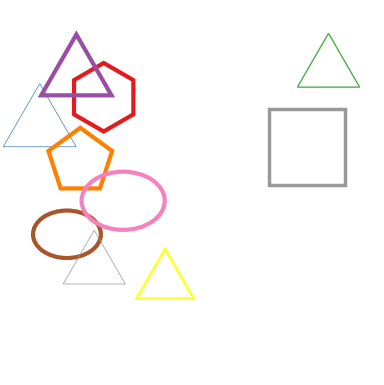[{"shape": "hexagon", "thickness": 3, "radius": 0.44, "center": [0.269, 0.747]}, {"shape": "triangle", "thickness": 0.5, "radius": 0.55, "center": [0.103, 0.674]}, {"shape": "triangle", "thickness": 1, "radius": 0.47, "center": [0.853, 0.82]}, {"shape": "triangle", "thickness": 3, "radius": 0.53, "center": [0.198, 0.805]}, {"shape": "pentagon", "thickness": 3, "radius": 0.44, "center": [0.209, 0.581]}, {"shape": "triangle", "thickness": 2, "radius": 0.43, "center": [0.429, 0.267]}, {"shape": "oval", "thickness": 3, "radius": 0.44, "center": [0.174, 0.391]}, {"shape": "oval", "thickness": 3, "radius": 0.54, "center": [0.32, 0.479]}, {"shape": "triangle", "thickness": 0.5, "radius": 0.47, "center": [0.245, 0.309]}, {"shape": "square", "thickness": 2.5, "radius": 0.49, "center": [0.797, 0.618]}]